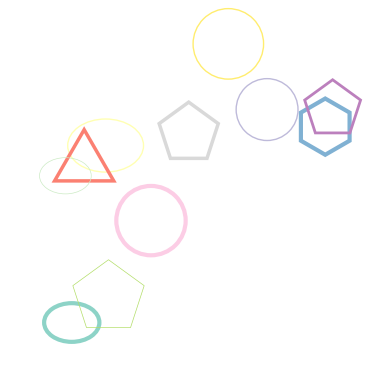[{"shape": "oval", "thickness": 3, "radius": 0.36, "center": [0.186, 0.162]}, {"shape": "oval", "thickness": 1, "radius": 0.49, "center": [0.274, 0.622]}, {"shape": "circle", "thickness": 1, "radius": 0.4, "center": [0.694, 0.715]}, {"shape": "triangle", "thickness": 2.5, "radius": 0.44, "center": [0.219, 0.574]}, {"shape": "hexagon", "thickness": 3, "radius": 0.37, "center": [0.845, 0.671]}, {"shape": "pentagon", "thickness": 0.5, "radius": 0.49, "center": [0.282, 0.228]}, {"shape": "circle", "thickness": 3, "radius": 0.45, "center": [0.392, 0.427]}, {"shape": "pentagon", "thickness": 2.5, "radius": 0.4, "center": [0.49, 0.654]}, {"shape": "pentagon", "thickness": 2, "radius": 0.38, "center": [0.864, 0.716]}, {"shape": "oval", "thickness": 0.5, "radius": 0.34, "center": [0.17, 0.543]}, {"shape": "circle", "thickness": 1, "radius": 0.46, "center": [0.593, 0.886]}]